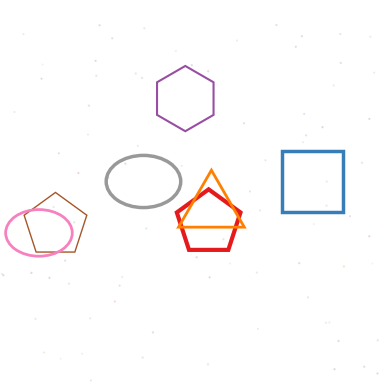[{"shape": "pentagon", "thickness": 3, "radius": 0.43, "center": [0.542, 0.421]}, {"shape": "square", "thickness": 2.5, "radius": 0.39, "center": [0.812, 0.529]}, {"shape": "hexagon", "thickness": 1.5, "radius": 0.42, "center": [0.481, 0.744]}, {"shape": "triangle", "thickness": 2, "radius": 0.49, "center": [0.549, 0.459]}, {"shape": "pentagon", "thickness": 1, "radius": 0.43, "center": [0.144, 0.415]}, {"shape": "oval", "thickness": 2, "radius": 0.43, "center": [0.101, 0.395]}, {"shape": "oval", "thickness": 2.5, "radius": 0.48, "center": [0.373, 0.529]}]